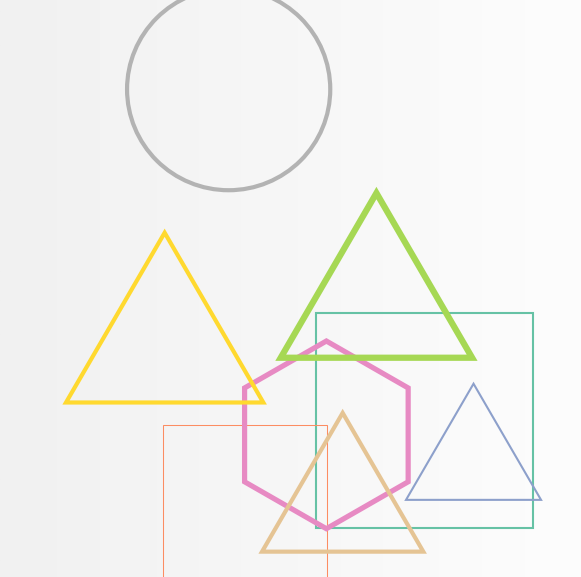[{"shape": "square", "thickness": 1, "radius": 0.93, "center": [0.731, 0.271]}, {"shape": "square", "thickness": 0.5, "radius": 0.71, "center": [0.421, 0.121]}, {"shape": "triangle", "thickness": 1, "radius": 0.67, "center": [0.815, 0.201]}, {"shape": "hexagon", "thickness": 2.5, "radius": 0.81, "center": [0.562, 0.246]}, {"shape": "triangle", "thickness": 3, "radius": 0.95, "center": [0.648, 0.475]}, {"shape": "triangle", "thickness": 2, "radius": 0.98, "center": [0.283, 0.4]}, {"shape": "triangle", "thickness": 2, "radius": 0.8, "center": [0.59, 0.124]}, {"shape": "circle", "thickness": 2, "radius": 0.87, "center": [0.393, 0.845]}]